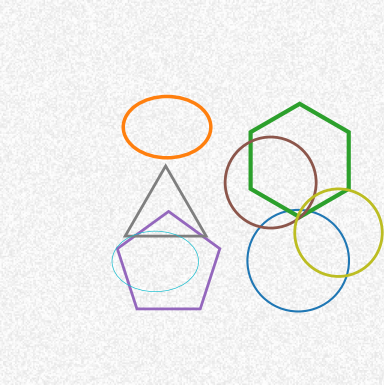[{"shape": "circle", "thickness": 1.5, "radius": 0.66, "center": [0.775, 0.323]}, {"shape": "oval", "thickness": 2.5, "radius": 0.57, "center": [0.434, 0.67]}, {"shape": "hexagon", "thickness": 3, "radius": 0.74, "center": [0.778, 0.583]}, {"shape": "pentagon", "thickness": 2, "radius": 0.7, "center": [0.438, 0.311]}, {"shape": "circle", "thickness": 2, "radius": 0.59, "center": [0.703, 0.526]}, {"shape": "triangle", "thickness": 2, "radius": 0.61, "center": [0.43, 0.447]}, {"shape": "circle", "thickness": 2, "radius": 0.57, "center": [0.879, 0.396]}, {"shape": "oval", "thickness": 0.5, "radius": 0.56, "center": [0.403, 0.321]}]